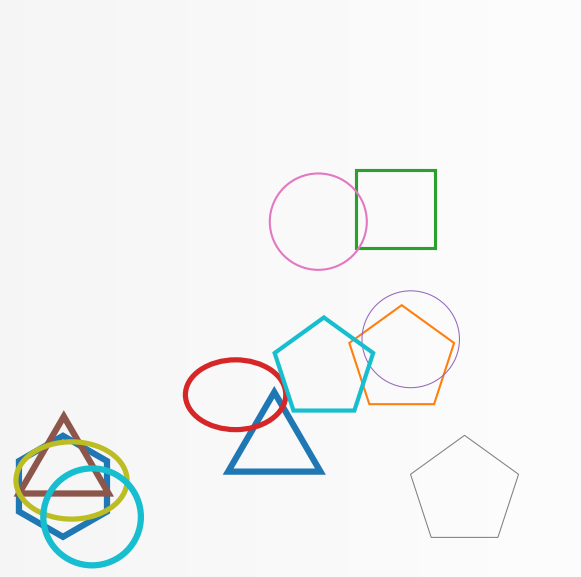[{"shape": "hexagon", "thickness": 3, "radius": 0.44, "center": [0.108, 0.157]}, {"shape": "triangle", "thickness": 3, "radius": 0.46, "center": [0.472, 0.228]}, {"shape": "pentagon", "thickness": 1, "radius": 0.47, "center": [0.691, 0.376]}, {"shape": "square", "thickness": 1.5, "radius": 0.34, "center": [0.68, 0.637]}, {"shape": "oval", "thickness": 2.5, "radius": 0.43, "center": [0.405, 0.316]}, {"shape": "circle", "thickness": 0.5, "radius": 0.42, "center": [0.707, 0.412]}, {"shape": "triangle", "thickness": 3, "radius": 0.44, "center": [0.11, 0.189]}, {"shape": "circle", "thickness": 1, "radius": 0.42, "center": [0.548, 0.615]}, {"shape": "pentagon", "thickness": 0.5, "radius": 0.49, "center": [0.799, 0.148]}, {"shape": "oval", "thickness": 2.5, "radius": 0.48, "center": [0.123, 0.167]}, {"shape": "circle", "thickness": 3, "radius": 0.42, "center": [0.158, 0.104]}, {"shape": "pentagon", "thickness": 2, "radius": 0.45, "center": [0.557, 0.36]}]